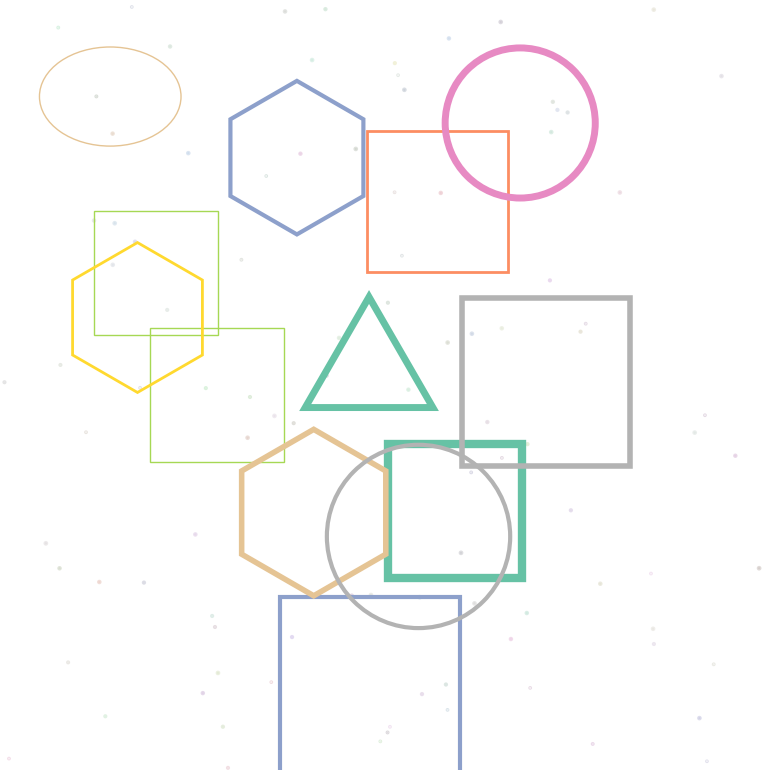[{"shape": "triangle", "thickness": 2.5, "radius": 0.48, "center": [0.479, 0.519]}, {"shape": "square", "thickness": 3, "radius": 0.43, "center": [0.591, 0.336]}, {"shape": "square", "thickness": 1, "radius": 0.46, "center": [0.568, 0.738]}, {"shape": "hexagon", "thickness": 1.5, "radius": 0.5, "center": [0.386, 0.795]}, {"shape": "square", "thickness": 1.5, "radius": 0.58, "center": [0.481, 0.108]}, {"shape": "circle", "thickness": 2.5, "radius": 0.49, "center": [0.676, 0.84]}, {"shape": "square", "thickness": 0.5, "radius": 0.43, "center": [0.282, 0.487]}, {"shape": "square", "thickness": 0.5, "radius": 0.4, "center": [0.202, 0.646]}, {"shape": "hexagon", "thickness": 1, "radius": 0.49, "center": [0.179, 0.588]}, {"shape": "oval", "thickness": 0.5, "radius": 0.46, "center": [0.143, 0.875]}, {"shape": "hexagon", "thickness": 2, "radius": 0.54, "center": [0.407, 0.334]}, {"shape": "square", "thickness": 2, "radius": 0.54, "center": [0.709, 0.504]}, {"shape": "circle", "thickness": 1.5, "radius": 0.6, "center": [0.544, 0.303]}]